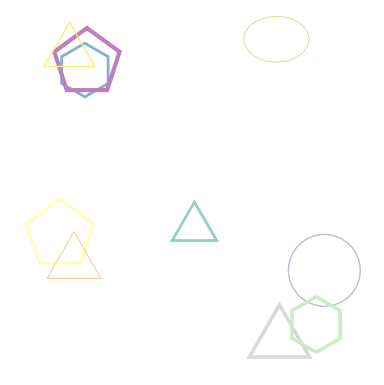[{"shape": "triangle", "thickness": 2, "radius": 0.33, "center": [0.505, 0.409]}, {"shape": "pentagon", "thickness": 2, "radius": 0.46, "center": [0.156, 0.391]}, {"shape": "circle", "thickness": 1, "radius": 0.47, "center": [0.842, 0.298]}, {"shape": "hexagon", "thickness": 2, "radius": 0.35, "center": [0.22, 0.818]}, {"shape": "triangle", "thickness": 0.5, "radius": 0.41, "center": [0.192, 0.317]}, {"shape": "oval", "thickness": 0.5, "radius": 0.42, "center": [0.718, 0.898]}, {"shape": "triangle", "thickness": 2.5, "radius": 0.45, "center": [0.726, 0.118]}, {"shape": "pentagon", "thickness": 3, "radius": 0.45, "center": [0.226, 0.838]}, {"shape": "hexagon", "thickness": 2.5, "radius": 0.36, "center": [0.821, 0.157]}, {"shape": "triangle", "thickness": 1, "radius": 0.38, "center": [0.181, 0.866]}]